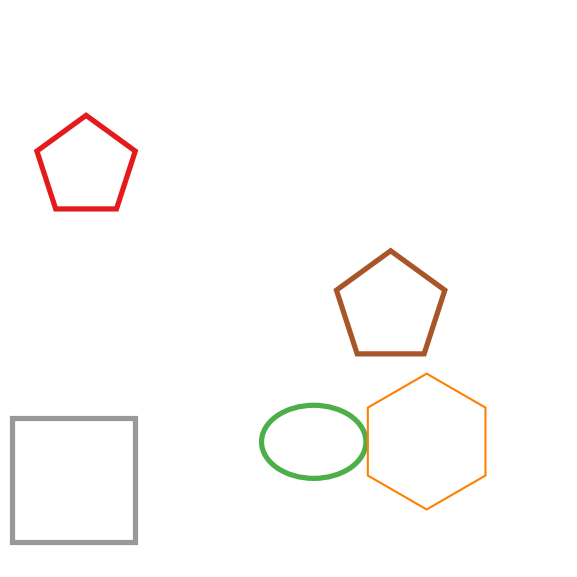[{"shape": "pentagon", "thickness": 2.5, "radius": 0.45, "center": [0.149, 0.71]}, {"shape": "oval", "thickness": 2.5, "radius": 0.45, "center": [0.543, 0.234]}, {"shape": "hexagon", "thickness": 1, "radius": 0.59, "center": [0.739, 0.235]}, {"shape": "pentagon", "thickness": 2.5, "radius": 0.49, "center": [0.676, 0.466]}, {"shape": "square", "thickness": 2.5, "radius": 0.53, "center": [0.127, 0.168]}]